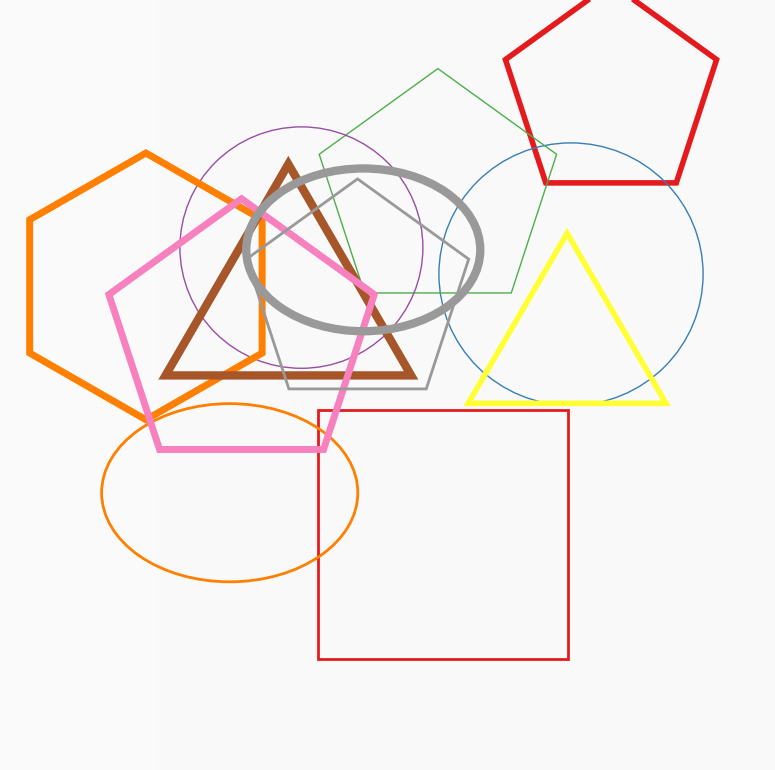[{"shape": "pentagon", "thickness": 2, "radius": 0.72, "center": [0.788, 0.878]}, {"shape": "square", "thickness": 1, "radius": 0.81, "center": [0.572, 0.306]}, {"shape": "circle", "thickness": 0.5, "radius": 0.85, "center": [0.737, 0.644]}, {"shape": "pentagon", "thickness": 0.5, "radius": 0.81, "center": [0.565, 0.75]}, {"shape": "circle", "thickness": 0.5, "radius": 0.78, "center": [0.389, 0.678]}, {"shape": "oval", "thickness": 1, "radius": 0.83, "center": [0.296, 0.36]}, {"shape": "hexagon", "thickness": 2.5, "radius": 0.87, "center": [0.188, 0.628]}, {"shape": "triangle", "thickness": 2, "radius": 0.74, "center": [0.732, 0.55]}, {"shape": "triangle", "thickness": 3, "radius": 0.91, "center": [0.372, 0.604]}, {"shape": "pentagon", "thickness": 2.5, "radius": 0.9, "center": [0.312, 0.562]}, {"shape": "pentagon", "thickness": 1, "radius": 0.75, "center": [0.461, 0.617]}, {"shape": "oval", "thickness": 3, "radius": 0.75, "center": [0.469, 0.676]}]